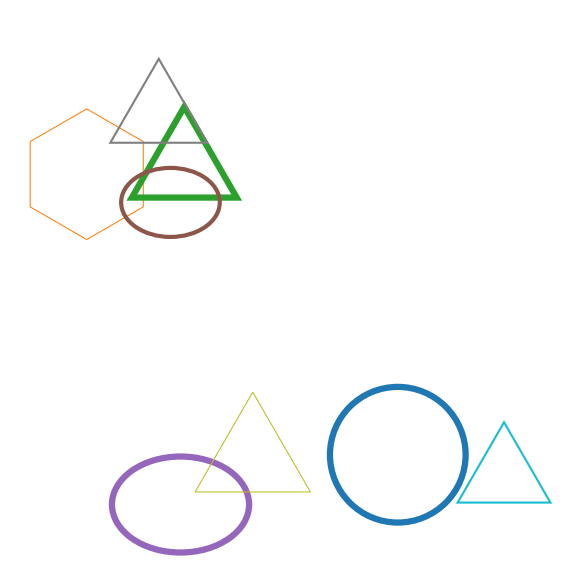[{"shape": "circle", "thickness": 3, "radius": 0.59, "center": [0.689, 0.212]}, {"shape": "hexagon", "thickness": 0.5, "radius": 0.57, "center": [0.15, 0.697]}, {"shape": "triangle", "thickness": 3, "radius": 0.52, "center": [0.319, 0.709]}, {"shape": "oval", "thickness": 3, "radius": 0.59, "center": [0.313, 0.126]}, {"shape": "oval", "thickness": 2, "radius": 0.43, "center": [0.295, 0.649]}, {"shape": "triangle", "thickness": 1, "radius": 0.48, "center": [0.275, 0.8]}, {"shape": "triangle", "thickness": 0.5, "radius": 0.58, "center": [0.438, 0.205]}, {"shape": "triangle", "thickness": 1, "radius": 0.46, "center": [0.873, 0.175]}]